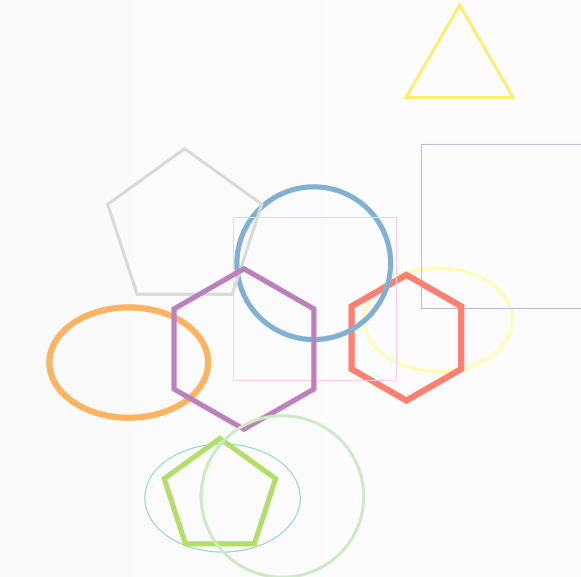[{"shape": "oval", "thickness": 0.5, "radius": 0.67, "center": [0.383, 0.137]}, {"shape": "oval", "thickness": 1.5, "radius": 0.64, "center": [0.754, 0.445]}, {"shape": "square", "thickness": 0.5, "radius": 0.71, "center": [0.867, 0.609]}, {"shape": "hexagon", "thickness": 3, "radius": 0.54, "center": [0.699, 0.414]}, {"shape": "circle", "thickness": 2.5, "radius": 0.66, "center": [0.54, 0.543]}, {"shape": "oval", "thickness": 3, "radius": 0.68, "center": [0.221, 0.371]}, {"shape": "pentagon", "thickness": 2.5, "radius": 0.5, "center": [0.378, 0.139]}, {"shape": "square", "thickness": 0.5, "radius": 0.7, "center": [0.541, 0.482]}, {"shape": "pentagon", "thickness": 1.5, "radius": 0.7, "center": [0.318, 0.602]}, {"shape": "hexagon", "thickness": 2.5, "radius": 0.69, "center": [0.42, 0.395]}, {"shape": "circle", "thickness": 1.5, "radius": 0.7, "center": [0.486, 0.139]}, {"shape": "triangle", "thickness": 1.5, "radius": 0.53, "center": [0.791, 0.884]}]